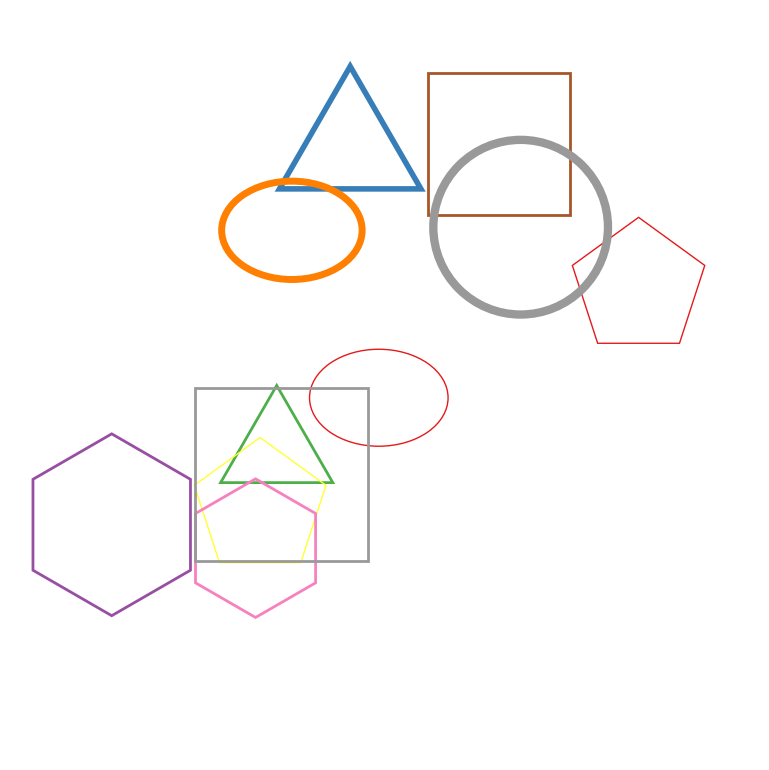[{"shape": "oval", "thickness": 0.5, "radius": 0.45, "center": [0.492, 0.483]}, {"shape": "pentagon", "thickness": 0.5, "radius": 0.45, "center": [0.829, 0.627]}, {"shape": "triangle", "thickness": 2, "radius": 0.53, "center": [0.455, 0.808]}, {"shape": "triangle", "thickness": 1, "radius": 0.42, "center": [0.359, 0.415]}, {"shape": "hexagon", "thickness": 1, "radius": 0.59, "center": [0.145, 0.318]}, {"shape": "oval", "thickness": 2.5, "radius": 0.46, "center": [0.379, 0.701]}, {"shape": "pentagon", "thickness": 0.5, "radius": 0.45, "center": [0.338, 0.342]}, {"shape": "square", "thickness": 1, "radius": 0.46, "center": [0.648, 0.813]}, {"shape": "hexagon", "thickness": 1, "radius": 0.45, "center": [0.332, 0.288]}, {"shape": "square", "thickness": 1, "radius": 0.56, "center": [0.365, 0.384]}, {"shape": "circle", "thickness": 3, "radius": 0.57, "center": [0.676, 0.705]}]